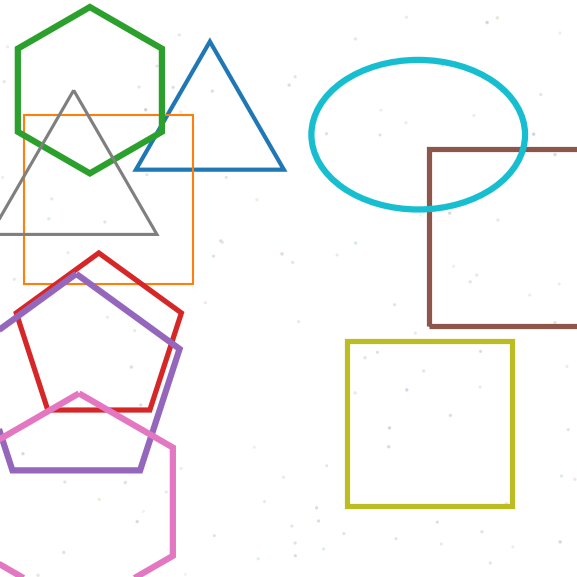[{"shape": "triangle", "thickness": 2, "radius": 0.74, "center": [0.363, 0.779]}, {"shape": "square", "thickness": 1, "radius": 0.73, "center": [0.188, 0.653]}, {"shape": "hexagon", "thickness": 3, "radius": 0.72, "center": [0.156, 0.843]}, {"shape": "pentagon", "thickness": 2.5, "radius": 0.75, "center": [0.171, 0.411]}, {"shape": "pentagon", "thickness": 3, "radius": 0.94, "center": [0.132, 0.337]}, {"shape": "square", "thickness": 2.5, "radius": 0.77, "center": [0.896, 0.588]}, {"shape": "hexagon", "thickness": 3, "radius": 0.94, "center": [0.137, 0.13]}, {"shape": "triangle", "thickness": 1.5, "radius": 0.83, "center": [0.128, 0.676]}, {"shape": "square", "thickness": 2.5, "radius": 0.72, "center": [0.744, 0.266]}, {"shape": "oval", "thickness": 3, "radius": 0.93, "center": [0.724, 0.766]}]